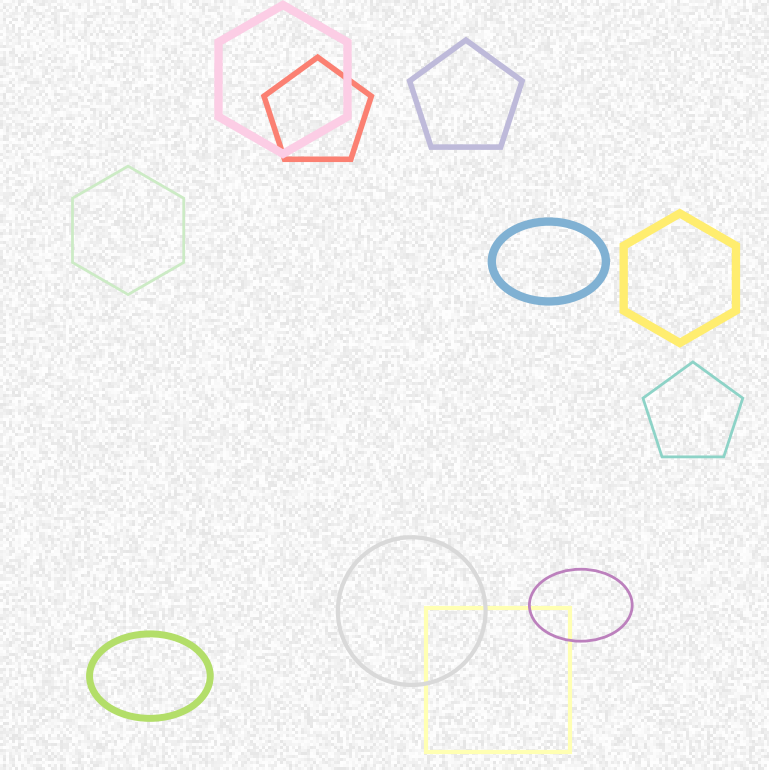[{"shape": "pentagon", "thickness": 1, "radius": 0.34, "center": [0.9, 0.462]}, {"shape": "square", "thickness": 1.5, "radius": 0.47, "center": [0.647, 0.117]}, {"shape": "pentagon", "thickness": 2, "radius": 0.38, "center": [0.605, 0.871]}, {"shape": "pentagon", "thickness": 2, "radius": 0.37, "center": [0.413, 0.852]}, {"shape": "oval", "thickness": 3, "radius": 0.37, "center": [0.713, 0.66]}, {"shape": "oval", "thickness": 2.5, "radius": 0.39, "center": [0.195, 0.122]}, {"shape": "hexagon", "thickness": 3, "radius": 0.48, "center": [0.368, 0.897]}, {"shape": "circle", "thickness": 1.5, "radius": 0.48, "center": [0.535, 0.206]}, {"shape": "oval", "thickness": 1, "radius": 0.33, "center": [0.754, 0.214]}, {"shape": "hexagon", "thickness": 1, "radius": 0.42, "center": [0.166, 0.701]}, {"shape": "hexagon", "thickness": 3, "radius": 0.42, "center": [0.883, 0.639]}]